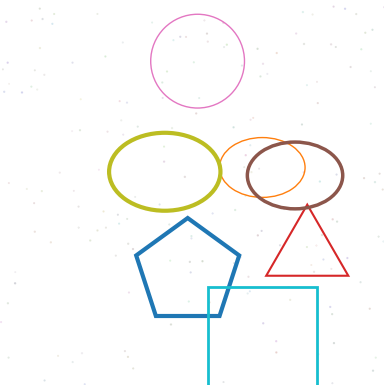[{"shape": "pentagon", "thickness": 3, "radius": 0.7, "center": [0.488, 0.293]}, {"shape": "oval", "thickness": 1, "radius": 0.56, "center": [0.681, 0.565]}, {"shape": "triangle", "thickness": 1.5, "radius": 0.62, "center": [0.798, 0.345]}, {"shape": "oval", "thickness": 2.5, "radius": 0.62, "center": [0.766, 0.544]}, {"shape": "circle", "thickness": 1, "radius": 0.61, "center": [0.513, 0.841]}, {"shape": "oval", "thickness": 3, "radius": 0.72, "center": [0.428, 0.554]}, {"shape": "square", "thickness": 2, "radius": 0.71, "center": [0.682, 0.113]}]